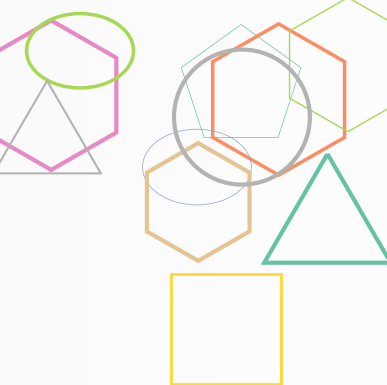[{"shape": "triangle", "thickness": 3, "radius": 0.94, "center": [0.845, 0.412]}, {"shape": "pentagon", "thickness": 0.5, "radius": 0.81, "center": [0.622, 0.774]}, {"shape": "hexagon", "thickness": 2.5, "radius": 0.98, "center": [0.719, 0.741]}, {"shape": "oval", "thickness": 0.5, "radius": 0.7, "center": [0.508, 0.566]}, {"shape": "hexagon", "thickness": 3, "radius": 0.97, "center": [0.132, 0.753]}, {"shape": "hexagon", "thickness": 1, "radius": 0.87, "center": [0.898, 0.832]}, {"shape": "oval", "thickness": 2.5, "radius": 0.69, "center": [0.207, 0.868]}, {"shape": "square", "thickness": 2, "radius": 0.71, "center": [0.584, 0.145]}, {"shape": "hexagon", "thickness": 3, "radius": 0.76, "center": [0.511, 0.475]}, {"shape": "circle", "thickness": 3, "radius": 0.88, "center": [0.624, 0.696]}, {"shape": "triangle", "thickness": 1.5, "radius": 0.8, "center": [0.122, 0.63]}]